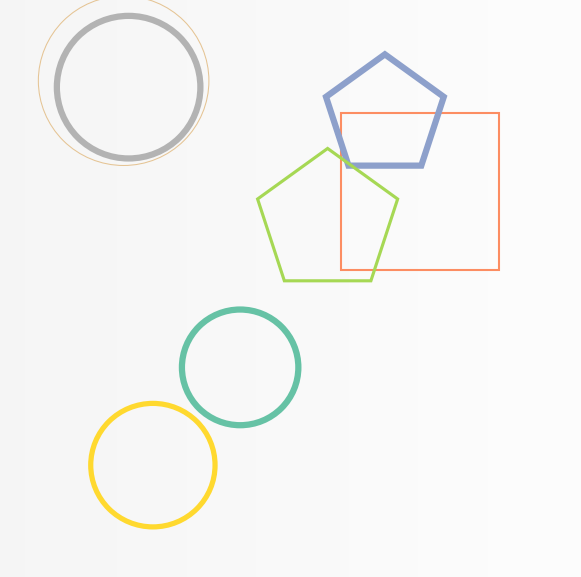[{"shape": "circle", "thickness": 3, "radius": 0.5, "center": [0.413, 0.363]}, {"shape": "square", "thickness": 1, "radius": 0.68, "center": [0.723, 0.667]}, {"shape": "pentagon", "thickness": 3, "radius": 0.53, "center": [0.662, 0.799]}, {"shape": "pentagon", "thickness": 1.5, "radius": 0.63, "center": [0.564, 0.615]}, {"shape": "circle", "thickness": 2.5, "radius": 0.53, "center": [0.263, 0.194]}, {"shape": "circle", "thickness": 0.5, "radius": 0.73, "center": [0.213, 0.859]}, {"shape": "circle", "thickness": 3, "radius": 0.62, "center": [0.221, 0.848]}]